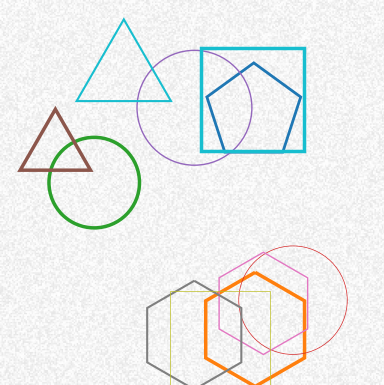[{"shape": "pentagon", "thickness": 2, "radius": 0.64, "center": [0.659, 0.709]}, {"shape": "hexagon", "thickness": 2.5, "radius": 0.74, "center": [0.663, 0.144]}, {"shape": "circle", "thickness": 2.5, "radius": 0.59, "center": [0.245, 0.526]}, {"shape": "circle", "thickness": 0.5, "radius": 0.7, "center": [0.761, 0.22]}, {"shape": "circle", "thickness": 1, "radius": 0.75, "center": [0.505, 0.72]}, {"shape": "triangle", "thickness": 2.5, "radius": 0.53, "center": [0.144, 0.611]}, {"shape": "hexagon", "thickness": 1, "radius": 0.66, "center": [0.684, 0.212]}, {"shape": "hexagon", "thickness": 1.5, "radius": 0.71, "center": [0.505, 0.129]}, {"shape": "square", "thickness": 0.5, "radius": 0.65, "center": [0.572, 0.113]}, {"shape": "triangle", "thickness": 1.5, "radius": 0.71, "center": [0.322, 0.808]}, {"shape": "square", "thickness": 2.5, "radius": 0.67, "center": [0.656, 0.741]}]